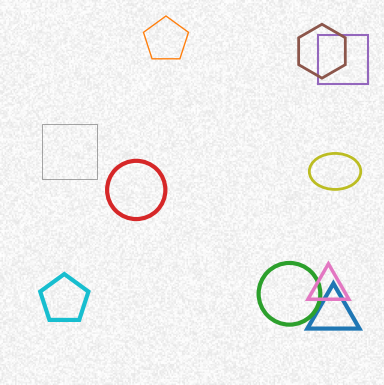[{"shape": "triangle", "thickness": 3, "radius": 0.39, "center": [0.866, 0.186]}, {"shape": "pentagon", "thickness": 1, "radius": 0.31, "center": [0.431, 0.897]}, {"shape": "circle", "thickness": 3, "radius": 0.4, "center": [0.752, 0.237]}, {"shape": "circle", "thickness": 3, "radius": 0.38, "center": [0.354, 0.507]}, {"shape": "square", "thickness": 1.5, "radius": 0.32, "center": [0.891, 0.846]}, {"shape": "hexagon", "thickness": 2, "radius": 0.35, "center": [0.836, 0.867]}, {"shape": "triangle", "thickness": 2.5, "radius": 0.31, "center": [0.853, 0.253]}, {"shape": "square", "thickness": 0.5, "radius": 0.36, "center": [0.18, 0.606]}, {"shape": "oval", "thickness": 2, "radius": 0.33, "center": [0.87, 0.555]}, {"shape": "pentagon", "thickness": 3, "radius": 0.33, "center": [0.167, 0.222]}]